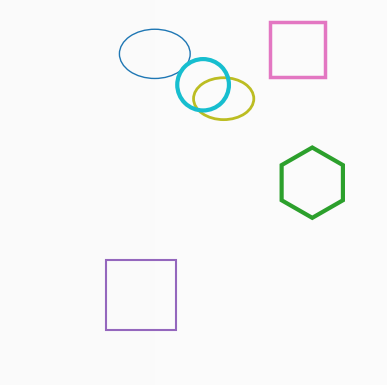[{"shape": "oval", "thickness": 1, "radius": 0.46, "center": [0.399, 0.86]}, {"shape": "hexagon", "thickness": 3, "radius": 0.46, "center": [0.806, 0.526]}, {"shape": "square", "thickness": 1.5, "radius": 0.45, "center": [0.363, 0.234]}, {"shape": "square", "thickness": 2.5, "radius": 0.35, "center": [0.767, 0.871]}, {"shape": "oval", "thickness": 2, "radius": 0.39, "center": [0.577, 0.744]}, {"shape": "circle", "thickness": 3, "radius": 0.33, "center": [0.524, 0.78]}]